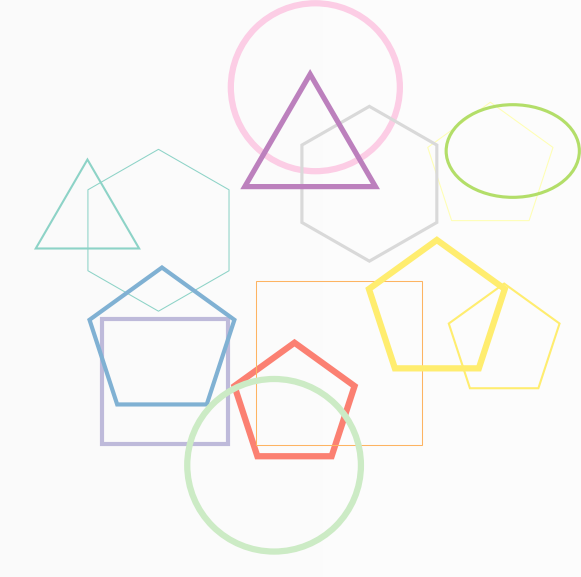[{"shape": "triangle", "thickness": 1, "radius": 0.51, "center": [0.15, 0.62]}, {"shape": "hexagon", "thickness": 0.5, "radius": 0.7, "center": [0.273, 0.6]}, {"shape": "pentagon", "thickness": 0.5, "radius": 0.57, "center": [0.844, 0.709]}, {"shape": "square", "thickness": 2, "radius": 0.54, "center": [0.284, 0.338]}, {"shape": "pentagon", "thickness": 3, "radius": 0.54, "center": [0.507, 0.297]}, {"shape": "pentagon", "thickness": 2, "radius": 0.66, "center": [0.279, 0.405]}, {"shape": "square", "thickness": 0.5, "radius": 0.71, "center": [0.583, 0.371]}, {"shape": "oval", "thickness": 1.5, "radius": 0.57, "center": [0.882, 0.738]}, {"shape": "circle", "thickness": 3, "radius": 0.73, "center": [0.543, 0.848]}, {"shape": "hexagon", "thickness": 1.5, "radius": 0.67, "center": [0.635, 0.681]}, {"shape": "triangle", "thickness": 2.5, "radius": 0.65, "center": [0.534, 0.741]}, {"shape": "circle", "thickness": 3, "radius": 0.75, "center": [0.472, 0.193]}, {"shape": "pentagon", "thickness": 3, "radius": 0.61, "center": [0.752, 0.461]}, {"shape": "pentagon", "thickness": 1, "radius": 0.5, "center": [0.867, 0.408]}]